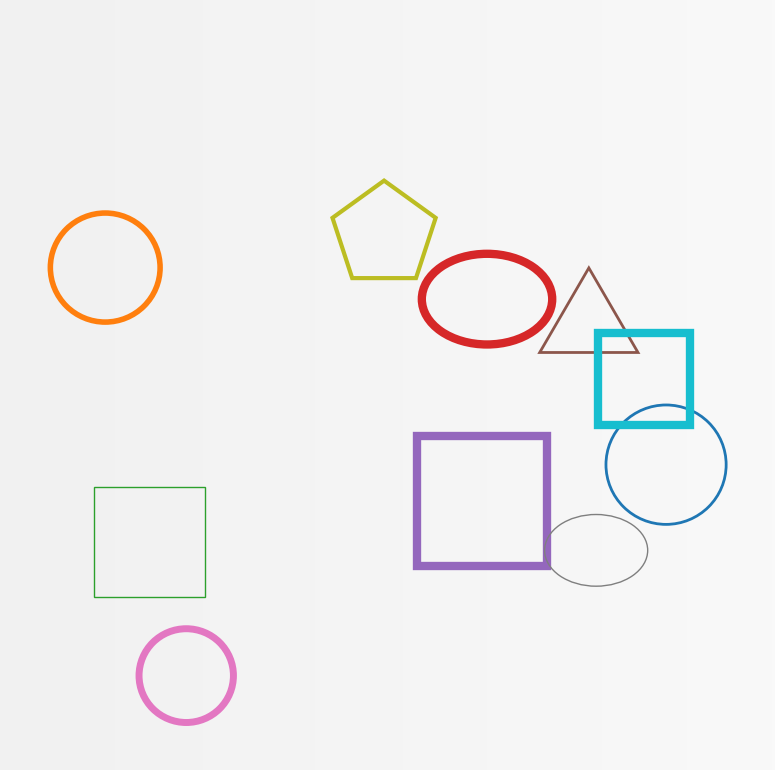[{"shape": "circle", "thickness": 1, "radius": 0.39, "center": [0.859, 0.397]}, {"shape": "circle", "thickness": 2, "radius": 0.35, "center": [0.136, 0.653]}, {"shape": "square", "thickness": 0.5, "radius": 0.36, "center": [0.193, 0.296]}, {"shape": "oval", "thickness": 3, "radius": 0.42, "center": [0.628, 0.612]}, {"shape": "square", "thickness": 3, "radius": 0.42, "center": [0.622, 0.349]}, {"shape": "triangle", "thickness": 1, "radius": 0.37, "center": [0.76, 0.579]}, {"shape": "circle", "thickness": 2.5, "radius": 0.3, "center": [0.24, 0.123]}, {"shape": "oval", "thickness": 0.5, "radius": 0.33, "center": [0.769, 0.285]}, {"shape": "pentagon", "thickness": 1.5, "radius": 0.35, "center": [0.496, 0.695]}, {"shape": "square", "thickness": 3, "radius": 0.3, "center": [0.831, 0.508]}]